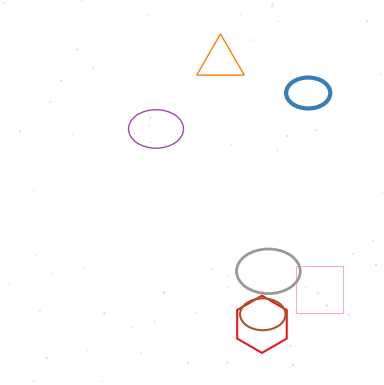[{"shape": "hexagon", "thickness": 1.5, "radius": 0.37, "center": [0.68, 0.158]}, {"shape": "oval", "thickness": 3, "radius": 0.29, "center": [0.801, 0.758]}, {"shape": "oval", "thickness": 1, "radius": 0.36, "center": [0.405, 0.665]}, {"shape": "triangle", "thickness": 1, "radius": 0.36, "center": [0.573, 0.841]}, {"shape": "oval", "thickness": 1.5, "radius": 0.3, "center": [0.683, 0.184]}, {"shape": "square", "thickness": 0.5, "radius": 0.3, "center": [0.83, 0.249]}, {"shape": "oval", "thickness": 2, "radius": 0.41, "center": [0.697, 0.295]}]